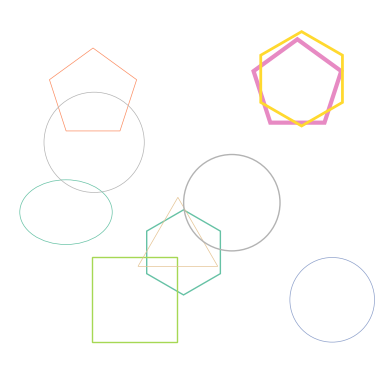[{"shape": "hexagon", "thickness": 1, "radius": 0.55, "center": [0.477, 0.344]}, {"shape": "oval", "thickness": 0.5, "radius": 0.6, "center": [0.171, 0.449]}, {"shape": "pentagon", "thickness": 0.5, "radius": 0.6, "center": [0.242, 0.756]}, {"shape": "circle", "thickness": 0.5, "radius": 0.55, "center": [0.863, 0.221]}, {"shape": "pentagon", "thickness": 3, "radius": 0.6, "center": [0.772, 0.778]}, {"shape": "square", "thickness": 1, "radius": 0.55, "center": [0.349, 0.222]}, {"shape": "hexagon", "thickness": 2, "radius": 0.61, "center": [0.783, 0.795]}, {"shape": "triangle", "thickness": 0.5, "radius": 0.6, "center": [0.462, 0.368]}, {"shape": "circle", "thickness": 0.5, "radius": 0.65, "center": [0.245, 0.63]}, {"shape": "circle", "thickness": 1, "radius": 0.63, "center": [0.602, 0.474]}]